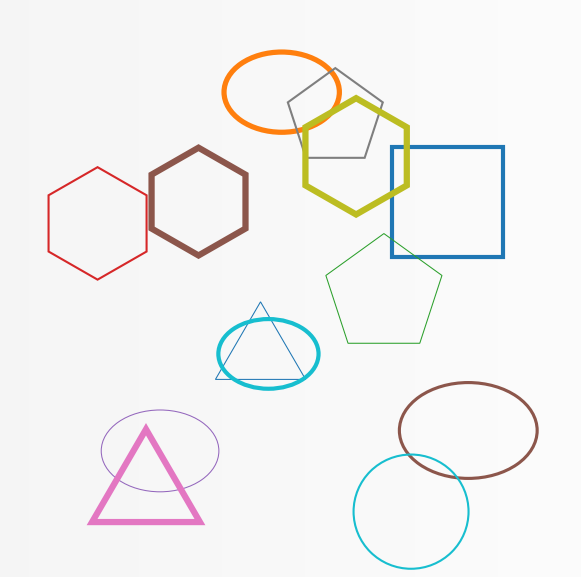[{"shape": "square", "thickness": 2, "radius": 0.48, "center": [0.769, 0.65]}, {"shape": "triangle", "thickness": 0.5, "radius": 0.45, "center": [0.448, 0.387]}, {"shape": "oval", "thickness": 2.5, "radius": 0.5, "center": [0.485, 0.84]}, {"shape": "pentagon", "thickness": 0.5, "radius": 0.52, "center": [0.66, 0.49]}, {"shape": "hexagon", "thickness": 1, "radius": 0.49, "center": [0.168, 0.612]}, {"shape": "oval", "thickness": 0.5, "radius": 0.51, "center": [0.275, 0.218]}, {"shape": "hexagon", "thickness": 3, "radius": 0.47, "center": [0.342, 0.65]}, {"shape": "oval", "thickness": 1.5, "radius": 0.59, "center": [0.806, 0.254]}, {"shape": "triangle", "thickness": 3, "radius": 0.54, "center": [0.251, 0.149]}, {"shape": "pentagon", "thickness": 1, "radius": 0.43, "center": [0.577, 0.795]}, {"shape": "hexagon", "thickness": 3, "radius": 0.5, "center": [0.613, 0.728]}, {"shape": "oval", "thickness": 2, "radius": 0.43, "center": [0.462, 0.386]}, {"shape": "circle", "thickness": 1, "radius": 0.49, "center": [0.707, 0.113]}]